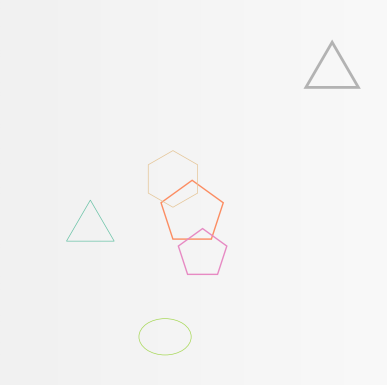[{"shape": "triangle", "thickness": 0.5, "radius": 0.36, "center": [0.233, 0.409]}, {"shape": "pentagon", "thickness": 1, "radius": 0.42, "center": [0.496, 0.447]}, {"shape": "pentagon", "thickness": 1, "radius": 0.33, "center": [0.523, 0.341]}, {"shape": "oval", "thickness": 0.5, "radius": 0.34, "center": [0.426, 0.125]}, {"shape": "hexagon", "thickness": 0.5, "radius": 0.37, "center": [0.446, 0.535]}, {"shape": "triangle", "thickness": 2, "radius": 0.39, "center": [0.857, 0.812]}]